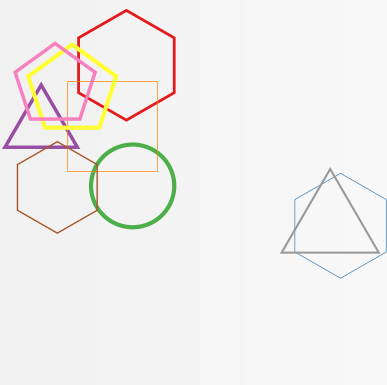[{"shape": "hexagon", "thickness": 2, "radius": 0.71, "center": [0.326, 0.83]}, {"shape": "hexagon", "thickness": 0.5, "radius": 0.68, "center": [0.879, 0.414]}, {"shape": "circle", "thickness": 3, "radius": 0.54, "center": [0.342, 0.517]}, {"shape": "triangle", "thickness": 2.5, "radius": 0.54, "center": [0.106, 0.671]}, {"shape": "square", "thickness": 0.5, "radius": 0.58, "center": [0.289, 0.672]}, {"shape": "pentagon", "thickness": 3, "radius": 0.6, "center": [0.186, 0.765]}, {"shape": "hexagon", "thickness": 1, "radius": 0.59, "center": [0.148, 0.513]}, {"shape": "pentagon", "thickness": 2.5, "radius": 0.54, "center": [0.142, 0.779]}, {"shape": "triangle", "thickness": 1.5, "radius": 0.72, "center": [0.852, 0.416]}]